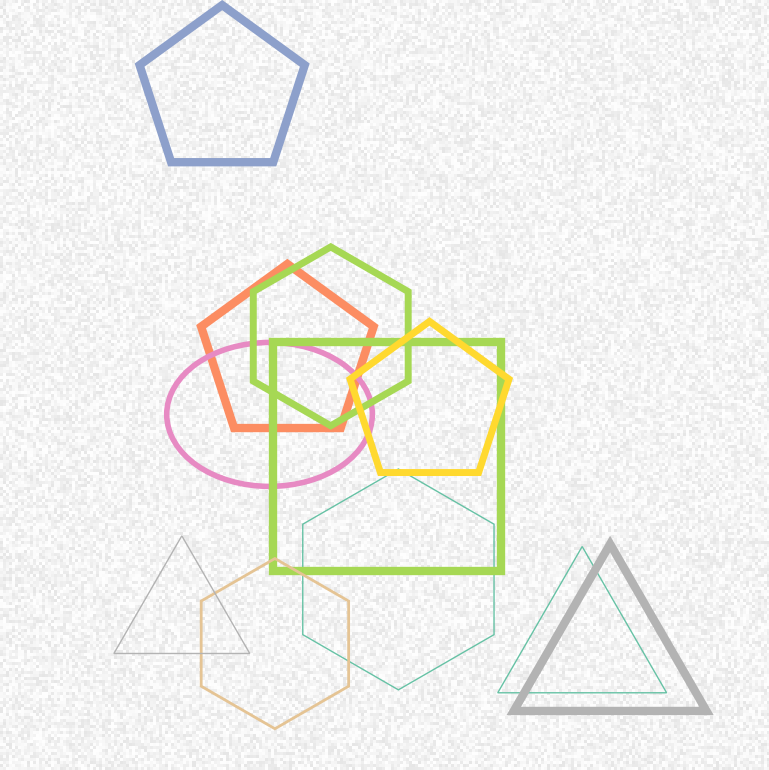[{"shape": "triangle", "thickness": 0.5, "radius": 0.63, "center": [0.756, 0.164]}, {"shape": "hexagon", "thickness": 0.5, "radius": 0.72, "center": [0.517, 0.248]}, {"shape": "pentagon", "thickness": 3, "radius": 0.59, "center": [0.373, 0.539]}, {"shape": "pentagon", "thickness": 3, "radius": 0.56, "center": [0.289, 0.881]}, {"shape": "oval", "thickness": 2, "radius": 0.67, "center": [0.35, 0.462]}, {"shape": "hexagon", "thickness": 2.5, "radius": 0.58, "center": [0.43, 0.563]}, {"shape": "square", "thickness": 3, "radius": 0.74, "center": [0.503, 0.407]}, {"shape": "pentagon", "thickness": 2.5, "radius": 0.54, "center": [0.558, 0.474]}, {"shape": "hexagon", "thickness": 1, "radius": 0.55, "center": [0.357, 0.164]}, {"shape": "triangle", "thickness": 0.5, "radius": 0.51, "center": [0.236, 0.202]}, {"shape": "triangle", "thickness": 3, "radius": 0.72, "center": [0.792, 0.149]}]